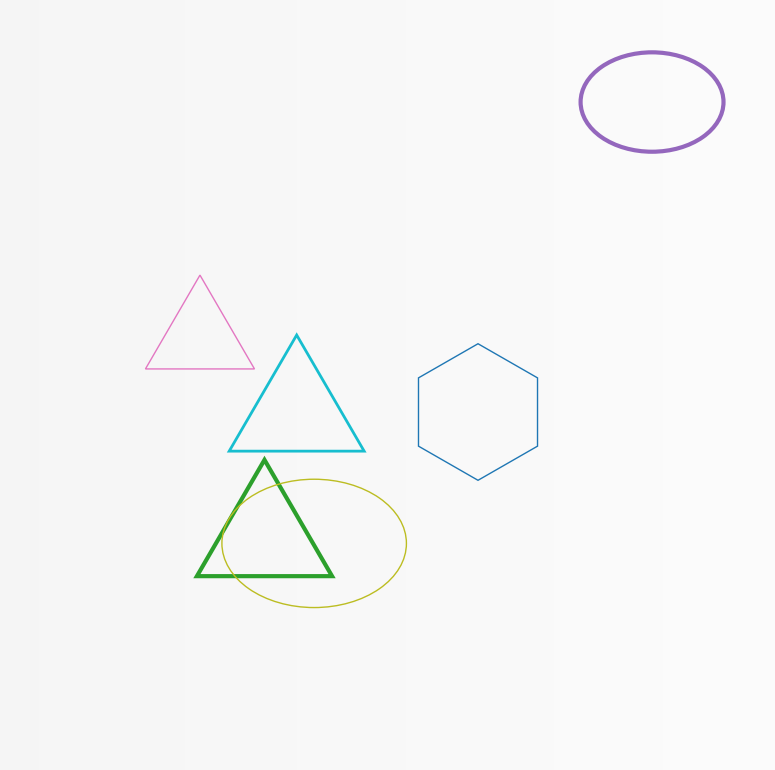[{"shape": "hexagon", "thickness": 0.5, "radius": 0.44, "center": [0.617, 0.465]}, {"shape": "triangle", "thickness": 1.5, "radius": 0.5, "center": [0.341, 0.302]}, {"shape": "oval", "thickness": 1.5, "radius": 0.46, "center": [0.841, 0.867]}, {"shape": "triangle", "thickness": 0.5, "radius": 0.41, "center": [0.258, 0.561]}, {"shape": "oval", "thickness": 0.5, "radius": 0.6, "center": [0.405, 0.294]}, {"shape": "triangle", "thickness": 1, "radius": 0.5, "center": [0.383, 0.464]}]